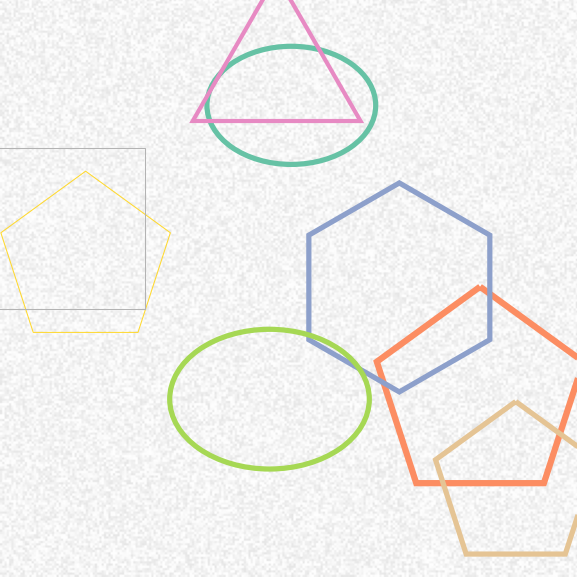[{"shape": "oval", "thickness": 2.5, "radius": 0.73, "center": [0.504, 0.817]}, {"shape": "pentagon", "thickness": 3, "radius": 0.94, "center": [0.831, 0.315]}, {"shape": "hexagon", "thickness": 2.5, "radius": 0.9, "center": [0.691, 0.501]}, {"shape": "triangle", "thickness": 2, "radius": 0.84, "center": [0.479, 0.873]}, {"shape": "oval", "thickness": 2.5, "radius": 0.86, "center": [0.467, 0.308]}, {"shape": "pentagon", "thickness": 0.5, "radius": 0.77, "center": [0.148, 0.548]}, {"shape": "pentagon", "thickness": 2.5, "radius": 0.73, "center": [0.893, 0.158]}, {"shape": "square", "thickness": 0.5, "radius": 0.69, "center": [0.112, 0.603]}]